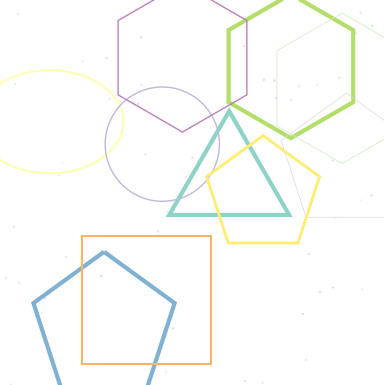[{"shape": "triangle", "thickness": 3, "radius": 0.9, "center": [0.595, 0.532]}, {"shape": "oval", "thickness": 1.5, "radius": 0.96, "center": [0.129, 0.684]}, {"shape": "circle", "thickness": 1, "radius": 0.74, "center": [0.422, 0.626]}, {"shape": "pentagon", "thickness": 3, "radius": 0.96, "center": [0.27, 0.153]}, {"shape": "square", "thickness": 1.5, "radius": 0.84, "center": [0.38, 0.221]}, {"shape": "hexagon", "thickness": 3, "radius": 0.93, "center": [0.756, 0.828]}, {"shape": "pentagon", "thickness": 0.5, "radius": 0.89, "center": [0.9, 0.58]}, {"shape": "hexagon", "thickness": 1, "radius": 0.97, "center": [0.474, 0.85]}, {"shape": "hexagon", "thickness": 0.5, "radius": 0.98, "center": [0.889, 0.771]}, {"shape": "pentagon", "thickness": 2, "radius": 0.77, "center": [0.683, 0.494]}]